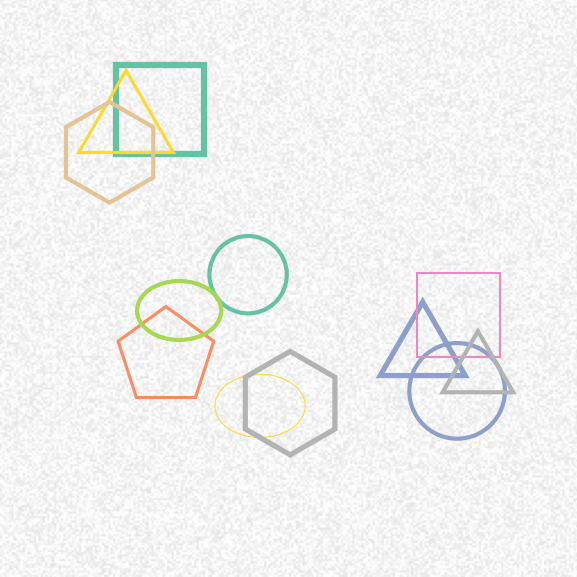[{"shape": "square", "thickness": 3, "radius": 0.38, "center": [0.277, 0.809]}, {"shape": "circle", "thickness": 2, "radius": 0.33, "center": [0.43, 0.523]}, {"shape": "pentagon", "thickness": 1.5, "radius": 0.44, "center": [0.287, 0.381]}, {"shape": "triangle", "thickness": 2.5, "radius": 0.42, "center": [0.732, 0.391]}, {"shape": "circle", "thickness": 2, "radius": 0.41, "center": [0.792, 0.322]}, {"shape": "square", "thickness": 1, "radius": 0.36, "center": [0.794, 0.453]}, {"shape": "oval", "thickness": 2, "radius": 0.36, "center": [0.31, 0.461]}, {"shape": "triangle", "thickness": 1.5, "radius": 0.47, "center": [0.218, 0.782]}, {"shape": "oval", "thickness": 0.5, "radius": 0.39, "center": [0.45, 0.296]}, {"shape": "hexagon", "thickness": 2, "radius": 0.44, "center": [0.19, 0.735]}, {"shape": "triangle", "thickness": 2, "radius": 0.35, "center": [0.828, 0.355]}, {"shape": "hexagon", "thickness": 2.5, "radius": 0.45, "center": [0.502, 0.301]}]